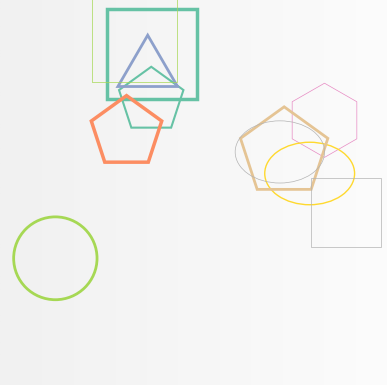[{"shape": "pentagon", "thickness": 1.5, "radius": 0.44, "center": [0.39, 0.739]}, {"shape": "square", "thickness": 2.5, "radius": 0.58, "center": [0.392, 0.86]}, {"shape": "pentagon", "thickness": 2.5, "radius": 0.48, "center": [0.327, 0.656]}, {"shape": "triangle", "thickness": 2, "radius": 0.44, "center": [0.381, 0.82]}, {"shape": "hexagon", "thickness": 0.5, "radius": 0.48, "center": [0.837, 0.688]}, {"shape": "square", "thickness": 0.5, "radius": 0.54, "center": [0.347, 0.895]}, {"shape": "circle", "thickness": 2, "radius": 0.54, "center": [0.143, 0.329]}, {"shape": "oval", "thickness": 1, "radius": 0.58, "center": [0.799, 0.549]}, {"shape": "pentagon", "thickness": 2, "radius": 0.59, "center": [0.733, 0.604]}, {"shape": "oval", "thickness": 0.5, "radius": 0.58, "center": [0.722, 0.605]}, {"shape": "square", "thickness": 0.5, "radius": 0.45, "center": [0.893, 0.448]}]